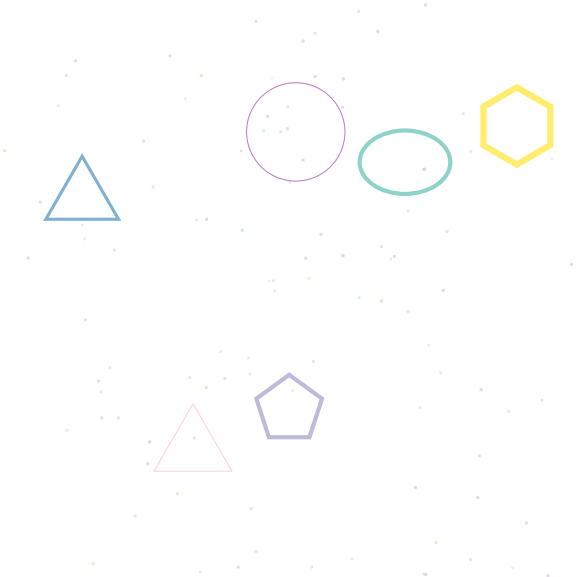[{"shape": "oval", "thickness": 2, "radius": 0.39, "center": [0.701, 0.718]}, {"shape": "pentagon", "thickness": 2, "radius": 0.3, "center": [0.501, 0.29]}, {"shape": "triangle", "thickness": 1.5, "radius": 0.36, "center": [0.142, 0.656]}, {"shape": "triangle", "thickness": 0.5, "radius": 0.39, "center": [0.334, 0.222]}, {"shape": "circle", "thickness": 0.5, "radius": 0.43, "center": [0.512, 0.771]}, {"shape": "hexagon", "thickness": 3, "radius": 0.33, "center": [0.895, 0.781]}]